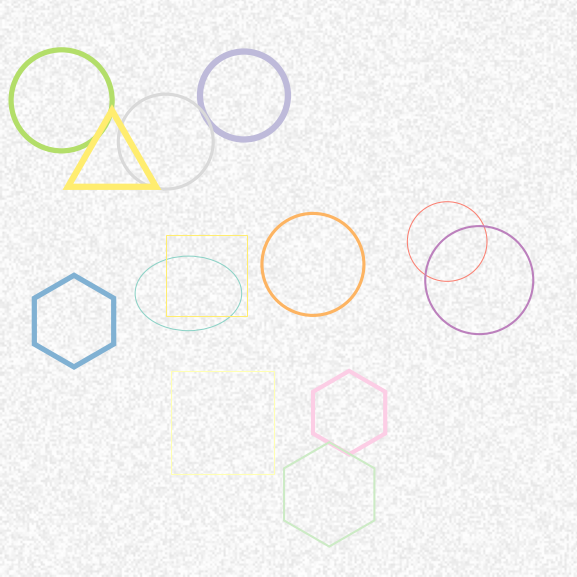[{"shape": "oval", "thickness": 0.5, "radius": 0.46, "center": [0.326, 0.491]}, {"shape": "square", "thickness": 0.5, "radius": 0.45, "center": [0.386, 0.268]}, {"shape": "circle", "thickness": 3, "radius": 0.38, "center": [0.422, 0.834]}, {"shape": "circle", "thickness": 0.5, "radius": 0.34, "center": [0.774, 0.581]}, {"shape": "hexagon", "thickness": 2.5, "radius": 0.4, "center": [0.128, 0.443]}, {"shape": "circle", "thickness": 1.5, "radius": 0.44, "center": [0.542, 0.541]}, {"shape": "circle", "thickness": 2.5, "radius": 0.44, "center": [0.107, 0.825]}, {"shape": "hexagon", "thickness": 2, "radius": 0.36, "center": [0.605, 0.285]}, {"shape": "circle", "thickness": 1.5, "radius": 0.41, "center": [0.287, 0.754]}, {"shape": "circle", "thickness": 1, "radius": 0.47, "center": [0.83, 0.514]}, {"shape": "hexagon", "thickness": 1, "radius": 0.45, "center": [0.57, 0.143]}, {"shape": "square", "thickness": 0.5, "radius": 0.35, "center": [0.357, 0.522]}, {"shape": "triangle", "thickness": 3, "radius": 0.44, "center": [0.194, 0.72]}]